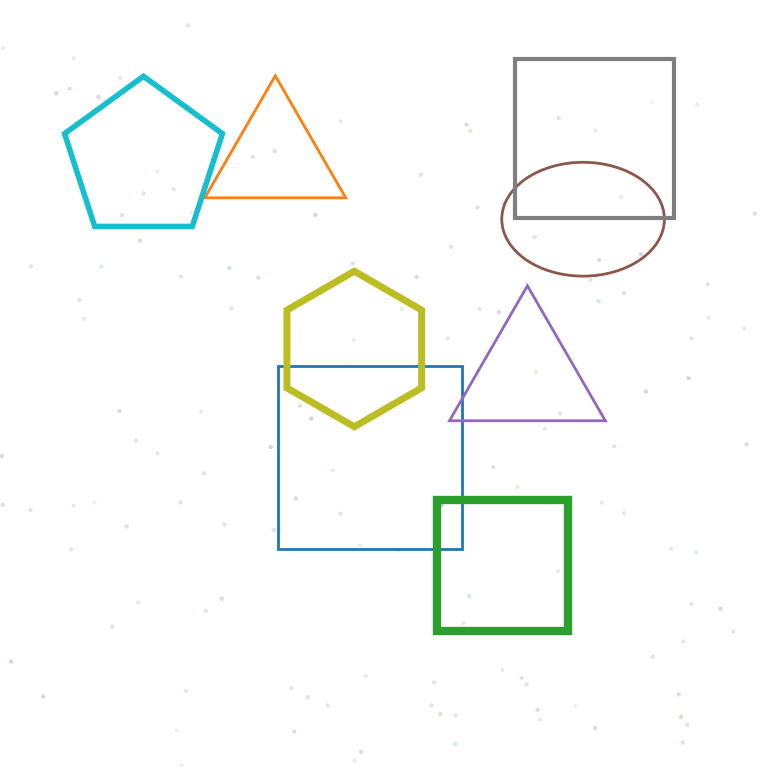[{"shape": "square", "thickness": 1, "radius": 0.6, "center": [0.48, 0.406]}, {"shape": "triangle", "thickness": 1, "radius": 0.53, "center": [0.358, 0.796]}, {"shape": "square", "thickness": 3, "radius": 0.43, "center": [0.653, 0.266]}, {"shape": "triangle", "thickness": 1, "radius": 0.58, "center": [0.685, 0.512]}, {"shape": "oval", "thickness": 1, "radius": 0.53, "center": [0.757, 0.715]}, {"shape": "square", "thickness": 1.5, "radius": 0.52, "center": [0.772, 0.821]}, {"shape": "hexagon", "thickness": 2.5, "radius": 0.51, "center": [0.46, 0.547]}, {"shape": "pentagon", "thickness": 2, "radius": 0.54, "center": [0.186, 0.793]}]